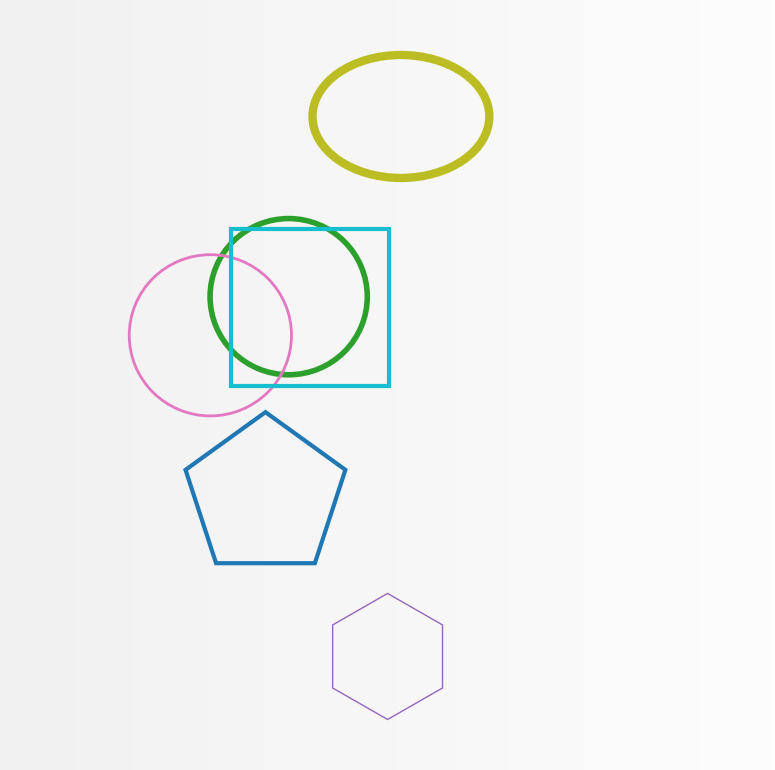[{"shape": "pentagon", "thickness": 1.5, "radius": 0.54, "center": [0.343, 0.356]}, {"shape": "circle", "thickness": 2, "radius": 0.51, "center": [0.372, 0.615]}, {"shape": "hexagon", "thickness": 0.5, "radius": 0.41, "center": [0.5, 0.147]}, {"shape": "circle", "thickness": 1, "radius": 0.52, "center": [0.271, 0.565]}, {"shape": "oval", "thickness": 3, "radius": 0.57, "center": [0.517, 0.849]}, {"shape": "square", "thickness": 1.5, "radius": 0.51, "center": [0.4, 0.601]}]